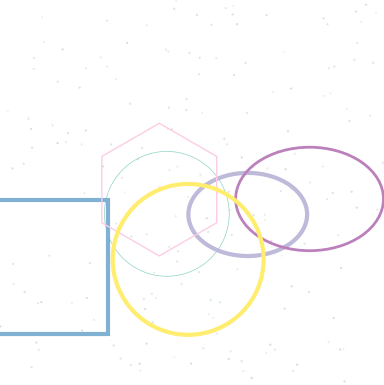[{"shape": "circle", "thickness": 0.5, "radius": 0.81, "center": [0.433, 0.445]}, {"shape": "oval", "thickness": 3, "radius": 0.77, "center": [0.643, 0.443]}, {"shape": "square", "thickness": 3, "radius": 0.87, "center": [0.107, 0.307]}, {"shape": "hexagon", "thickness": 1, "radius": 0.86, "center": [0.414, 0.508]}, {"shape": "oval", "thickness": 2, "radius": 0.96, "center": [0.804, 0.483]}, {"shape": "circle", "thickness": 3, "radius": 0.98, "center": [0.489, 0.326]}]